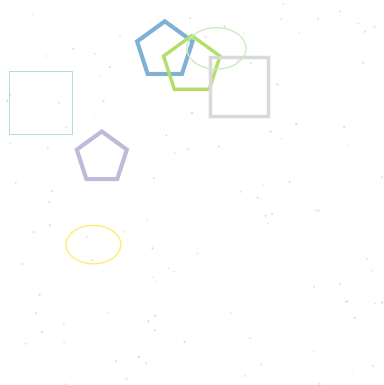[{"shape": "square", "thickness": 0.5, "radius": 0.41, "center": [0.105, 0.733]}, {"shape": "pentagon", "thickness": 3, "radius": 0.34, "center": [0.264, 0.59]}, {"shape": "pentagon", "thickness": 3, "radius": 0.38, "center": [0.428, 0.869]}, {"shape": "pentagon", "thickness": 2.5, "radius": 0.39, "center": [0.498, 0.83]}, {"shape": "square", "thickness": 2.5, "radius": 0.38, "center": [0.62, 0.775]}, {"shape": "oval", "thickness": 1, "radius": 0.38, "center": [0.562, 0.874]}, {"shape": "oval", "thickness": 1, "radius": 0.36, "center": [0.243, 0.365]}]